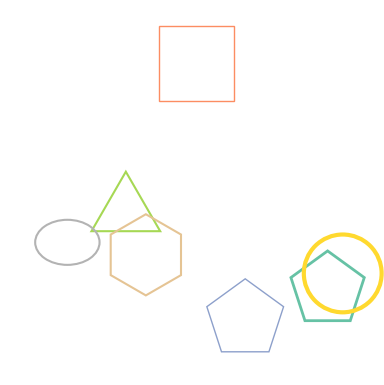[{"shape": "pentagon", "thickness": 2, "radius": 0.5, "center": [0.851, 0.248]}, {"shape": "square", "thickness": 1, "radius": 0.49, "center": [0.511, 0.834]}, {"shape": "pentagon", "thickness": 1, "radius": 0.52, "center": [0.637, 0.171]}, {"shape": "triangle", "thickness": 1.5, "radius": 0.52, "center": [0.327, 0.451]}, {"shape": "circle", "thickness": 3, "radius": 0.51, "center": [0.89, 0.29]}, {"shape": "hexagon", "thickness": 1.5, "radius": 0.53, "center": [0.379, 0.338]}, {"shape": "oval", "thickness": 1.5, "radius": 0.42, "center": [0.175, 0.371]}]